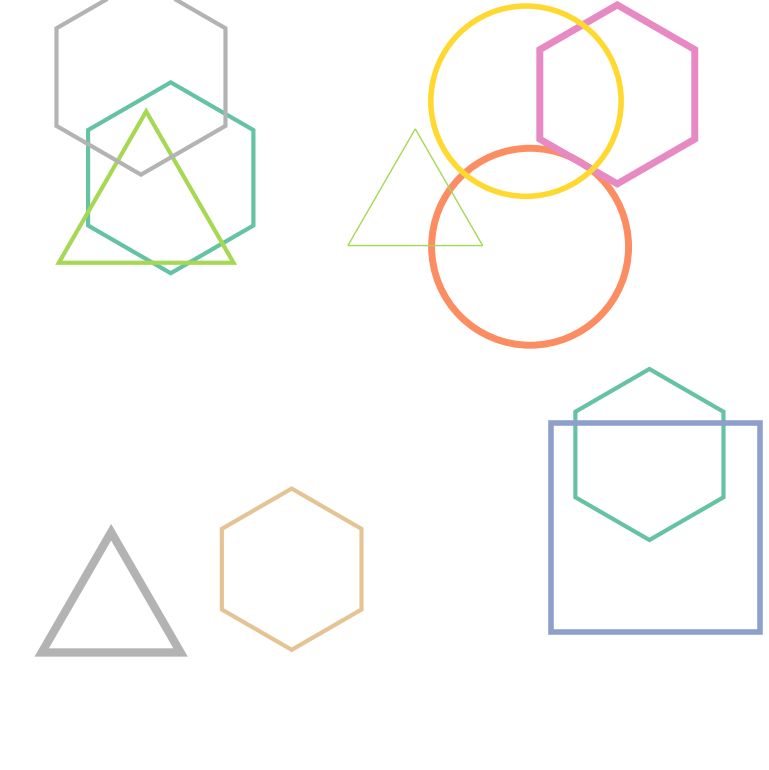[{"shape": "hexagon", "thickness": 1.5, "radius": 0.62, "center": [0.222, 0.769]}, {"shape": "hexagon", "thickness": 1.5, "radius": 0.56, "center": [0.843, 0.41]}, {"shape": "circle", "thickness": 2.5, "radius": 0.64, "center": [0.688, 0.68]}, {"shape": "square", "thickness": 2, "radius": 0.68, "center": [0.851, 0.315]}, {"shape": "hexagon", "thickness": 2.5, "radius": 0.58, "center": [0.802, 0.877]}, {"shape": "triangle", "thickness": 0.5, "radius": 0.51, "center": [0.539, 0.732]}, {"shape": "triangle", "thickness": 1.5, "radius": 0.65, "center": [0.19, 0.724]}, {"shape": "circle", "thickness": 2, "radius": 0.62, "center": [0.683, 0.869]}, {"shape": "hexagon", "thickness": 1.5, "radius": 0.52, "center": [0.379, 0.261]}, {"shape": "hexagon", "thickness": 1.5, "radius": 0.63, "center": [0.183, 0.9]}, {"shape": "triangle", "thickness": 3, "radius": 0.52, "center": [0.144, 0.205]}]